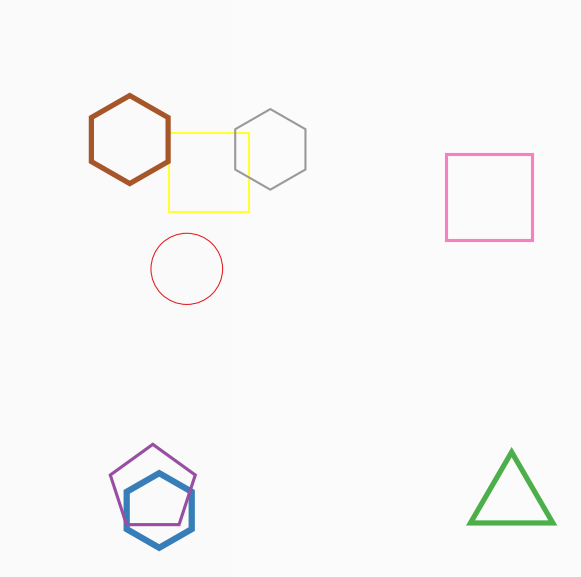[{"shape": "circle", "thickness": 0.5, "radius": 0.31, "center": [0.321, 0.534]}, {"shape": "hexagon", "thickness": 3, "radius": 0.32, "center": [0.274, 0.115]}, {"shape": "triangle", "thickness": 2.5, "radius": 0.41, "center": [0.88, 0.134]}, {"shape": "pentagon", "thickness": 1.5, "radius": 0.38, "center": [0.263, 0.153]}, {"shape": "square", "thickness": 1, "radius": 0.34, "center": [0.36, 0.701]}, {"shape": "hexagon", "thickness": 2.5, "radius": 0.38, "center": [0.223, 0.757]}, {"shape": "square", "thickness": 1.5, "radius": 0.37, "center": [0.841, 0.659]}, {"shape": "hexagon", "thickness": 1, "radius": 0.35, "center": [0.465, 0.74]}]